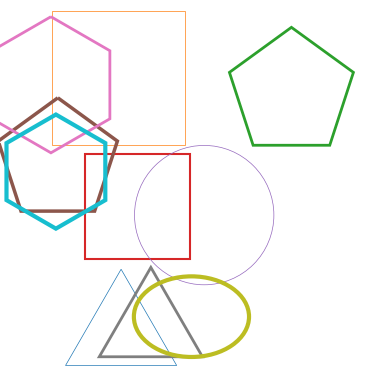[{"shape": "triangle", "thickness": 0.5, "radius": 0.83, "center": [0.315, 0.134]}, {"shape": "square", "thickness": 0.5, "radius": 0.87, "center": [0.308, 0.797]}, {"shape": "pentagon", "thickness": 2, "radius": 0.85, "center": [0.757, 0.76]}, {"shape": "square", "thickness": 1.5, "radius": 0.68, "center": [0.357, 0.463]}, {"shape": "circle", "thickness": 0.5, "radius": 0.9, "center": [0.53, 0.441]}, {"shape": "pentagon", "thickness": 2.5, "radius": 0.81, "center": [0.15, 0.583]}, {"shape": "hexagon", "thickness": 2, "radius": 0.88, "center": [0.132, 0.78]}, {"shape": "triangle", "thickness": 2, "radius": 0.77, "center": [0.392, 0.151]}, {"shape": "oval", "thickness": 3, "radius": 0.75, "center": [0.497, 0.178]}, {"shape": "hexagon", "thickness": 3, "radius": 0.74, "center": [0.145, 0.554]}]